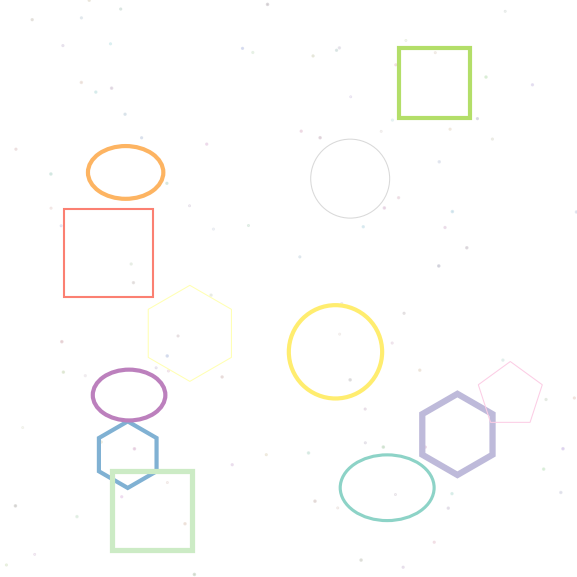[{"shape": "oval", "thickness": 1.5, "radius": 0.41, "center": [0.67, 0.155]}, {"shape": "hexagon", "thickness": 0.5, "radius": 0.42, "center": [0.329, 0.422]}, {"shape": "hexagon", "thickness": 3, "radius": 0.35, "center": [0.792, 0.247]}, {"shape": "square", "thickness": 1, "radius": 0.38, "center": [0.188, 0.561]}, {"shape": "hexagon", "thickness": 2, "radius": 0.29, "center": [0.221, 0.212]}, {"shape": "oval", "thickness": 2, "radius": 0.33, "center": [0.218, 0.701]}, {"shape": "square", "thickness": 2, "radius": 0.3, "center": [0.752, 0.856]}, {"shape": "pentagon", "thickness": 0.5, "radius": 0.29, "center": [0.884, 0.315]}, {"shape": "circle", "thickness": 0.5, "radius": 0.34, "center": [0.606, 0.69]}, {"shape": "oval", "thickness": 2, "radius": 0.31, "center": [0.223, 0.315]}, {"shape": "square", "thickness": 2.5, "radius": 0.34, "center": [0.263, 0.115]}, {"shape": "circle", "thickness": 2, "radius": 0.4, "center": [0.581, 0.39]}]